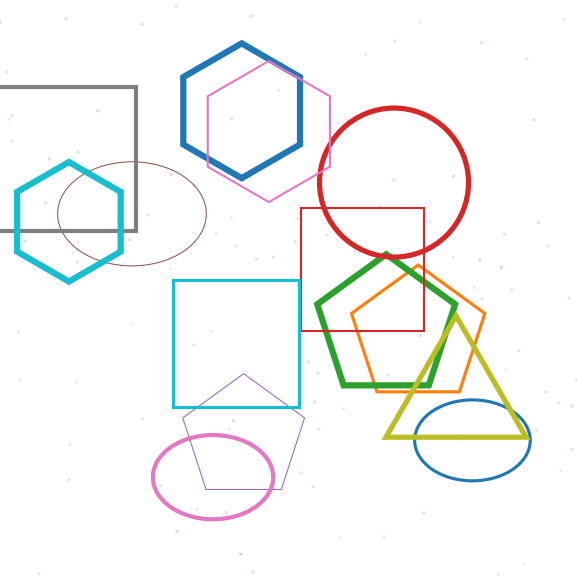[{"shape": "hexagon", "thickness": 3, "radius": 0.58, "center": [0.418, 0.807]}, {"shape": "oval", "thickness": 1.5, "radius": 0.5, "center": [0.818, 0.237]}, {"shape": "pentagon", "thickness": 1.5, "radius": 0.61, "center": [0.724, 0.419]}, {"shape": "pentagon", "thickness": 3, "radius": 0.63, "center": [0.669, 0.433]}, {"shape": "square", "thickness": 1, "radius": 0.53, "center": [0.628, 0.532]}, {"shape": "circle", "thickness": 2.5, "radius": 0.65, "center": [0.682, 0.683]}, {"shape": "pentagon", "thickness": 0.5, "radius": 0.55, "center": [0.422, 0.241]}, {"shape": "oval", "thickness": 0.5, "radius": 0.64, "center": [0.229, 0.629]}, {"shape": "oval", "thickness": 2, "radius": 0.52, "center": [0.369, 0.173]}, {"shape": "hexagon", "thickness": 1, "radius": 0.61, "center": [0.466, 0.771]}, {"shape": "square", "thickness": 2, "radius": 0.62, "center": [0.111, 0.724]}, {"shape": "triangle", "thickness": 2.5, "radius": 0.7, "center": [0.79, 0.312]}, {"shape": "hexagon", "thickness": 3, "radius": 0.52, "center": [0.119, 0.615]}, {"shape": "square", "thickness": 1.5, "radius": 0.55, "center": [0.409, 0.405]}]